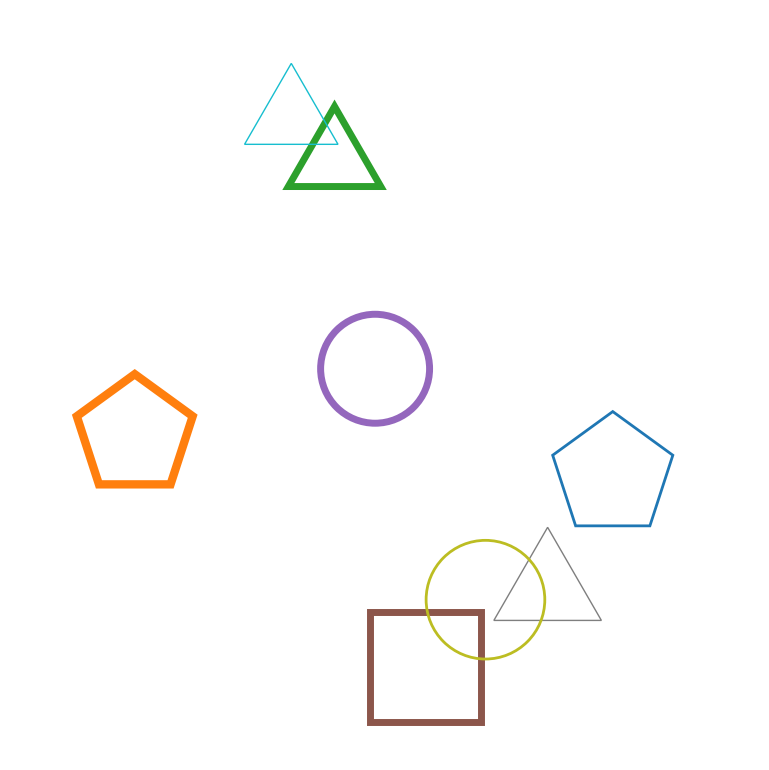[{"shape": "pentagon", "thickness": 1, "radius": 0.41, "center": [0.796, 0.383]}, {"shape": "pentagon", "thickness": 3, "radius": 0.4, "center": [0.175, 0.435]}, {"shape": "triangle", "thickness": 2.5, "radius": 0.35, "center": [0.434, 0.792]}, {"shape": "circle", "thickness": 2.5, "radius": 0.35, "center": [0.487, 0.521]}, {"shape": "square", "thickness": 2.5, "radius": 0.36, "center": [0.553, 0.134]}, {"shape": "triangle", "thickness": 0.5, "radius": 0.4, "center": [0.711, 0.235]}, {"shape": "circle", "thickness": 1, "radius": 0.39, "center": [0.63, 0.221]}, {"shape": "triangle", "thickness": 0.5, "radius": 0.35, "center": [0.378, 0.848]}]